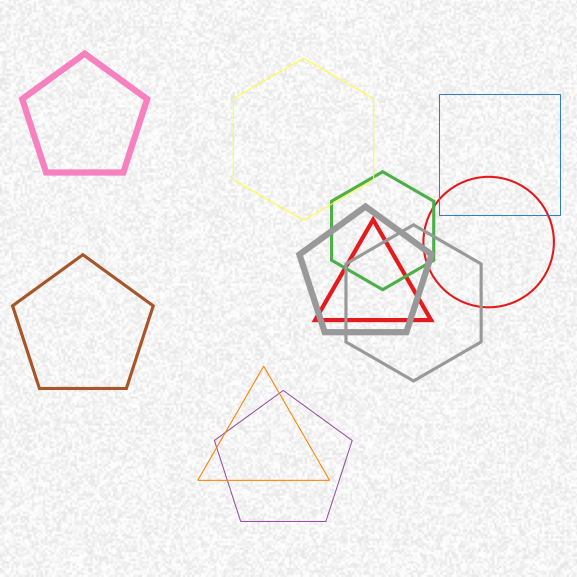[{"shape": "triangle", "thickness": 2, "radius": 0.58, "center": [0.646, 0.503]}, {"shape": "circle", "thickness": 1, "radius": 0.56, "center": [0.846, 0.58]}, {"shape": "square", "thickness": 0.5, "radius": 0.52, "center": [0.864, 0.732]}, {"shape": "hexagon", "thickness": 1.5, "radius": 0.51, "center": [0.663, 0.6]}, {"shape": "pentagon", "thickness": 0.5, "radius": 0.63, "center": [0.491, 0.198]}, {"shape": "triangle", "thickness": 0.5, "radius": 0.66, "center": [0.457, 0.233]}, {"shape": "hexagon", "thickness": 0.5, "radius": 0.7, "center": [0.526, 0.758]}, {"shape": "pentagon", "thickness": 1.5, "radius": 0.64, "center": [0.144, 0.43]}, {"shape": "pentagon", "thickness": 3, "radius": 0.57, "center": [0.147, 0.792]}, {"shape": "pentagon", "thickness": 3, "radius": 0.6, "center": [0.633, 0.521]}, {"shape": "hexagon", "thickness": 1.5, "radius": 0.68, "center": [0.716, 0.475]}]